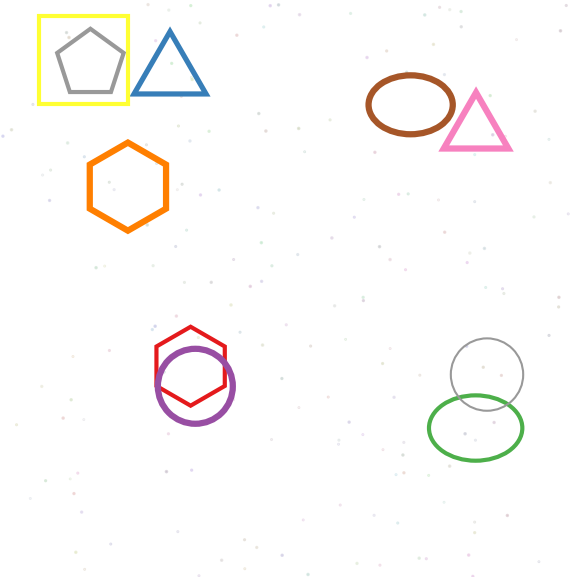[{"shape": "hexagon", "thickness": 2, "radius": 0.34, "center": [0.33, 0.365]}, {"shape": "triangle", "thickness": 2.5, "radius": 0.36, "center": [0.294, 0.872]}, {"shape": "oval", "thickness": 2, "radius": 0.4, "center": [0.824, 0.258]}, {"shape": "circle", "thickness": 3, "radius": 0.32, "center": [0.338, 0.33]}, {"shape": "hexagon", "thickness": 3, "radius": 0.38, "center": [0.221, 0.676]}, {"shape": "square", "thickness": 2, "radius": 0.38, "center": [0.144, 0.895]}, {"shape": "oval", "thickness": 3, "radius": 0.36, "center": [0.711, 0.818]}, {"shape": "triangle", "thickness": 3, "radius": 0.32, "center": [0.824, 0.774]}, {"shape": "circle", "thickness": 1, "radius": 0.31, "center": [0.843, 0.351]}, {"shape": "pentagon", "thickness": 2, "radius": 0.3, "center": [0.157, 0.889]}]